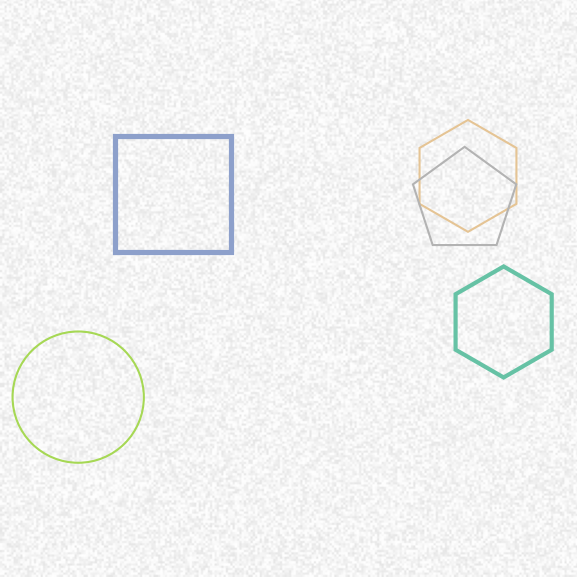[{"shape": "hexagon", "thickness": 2, "radius": 0.48, "center": [0.872, 0.442]}, {"shape": "square", "thickness": 2.5, "radius": 0.5, "center": [0.299, 0.663]}, {"shape": "circle", "thickness": 1, "radius": 0.57, "center": [0.135, 0.311]}, {"shape": "hexagon", "thickness": 1, "radius": 0.48, "center": [0.81, 0.695]}, {"shape": "pentagon", "thickness": 1, "radius": 0.47, "center": [0.805, 0.651]}]